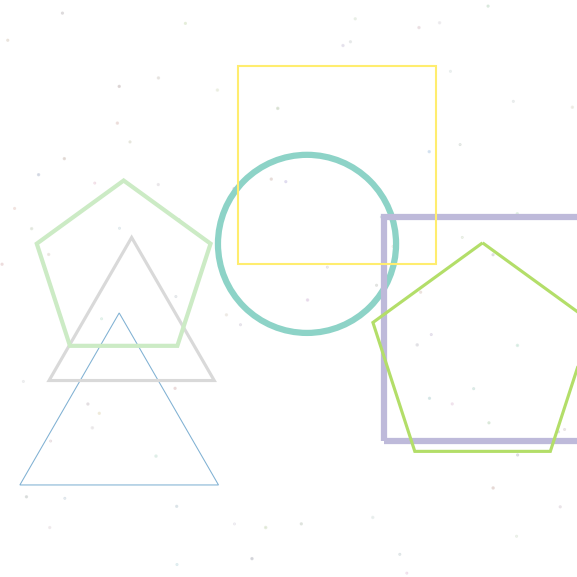[{"shape": "circle", "thickness": 3, "radius": 0.77, "center": [0.532, 0.577]}, {"shape": "square", "thickness": 3, "radius": 0.97, "center": [0.86, 0.43]}, {"shape": "triangle", "thickness": 0.5, "radius": 0.99, "center": [0.206, 0.259]}, {"shape": "pentagon", "thickness": 1.5, "radius": 1.0, "center": [0.836, 0.379]}, {"shape": "triangle", "thickness": 1.5, "radius": 0.83, "center": [0.228, 0.423]}, {"shape": "pentagon", "thickness": 2, "radius": 0.79, "center": [0.214, 0.528]}, {"shape": "square", "thickness": 1, "radius": 0.86, "center": [0.584, 0.713]}]